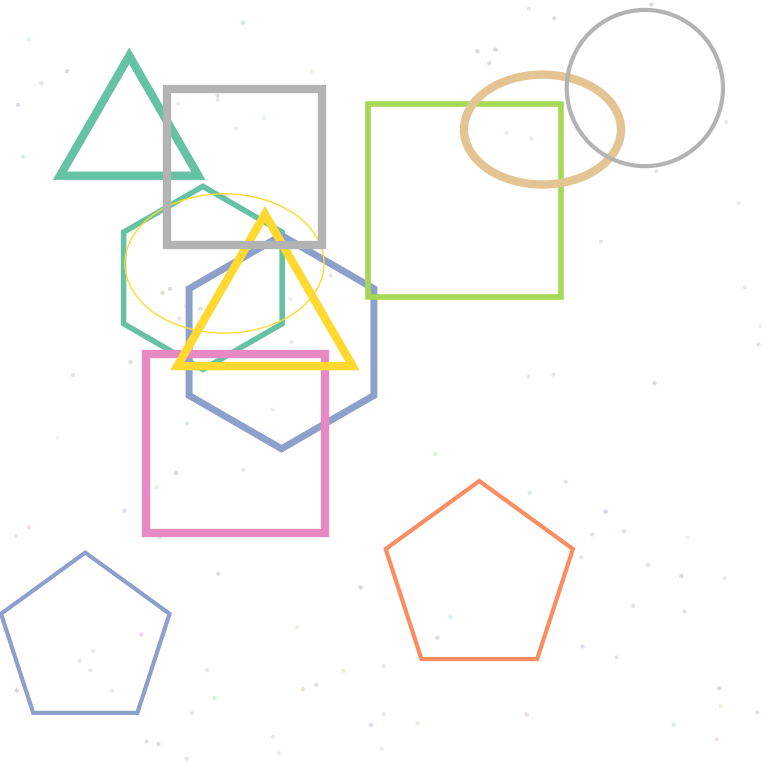[{"shape": "triangle", "thickness": 3, "radius": 0.52, "center": [0.168, 0.824]}, {"shape": "hexagon", "thickness": 2, "radius": 0.59, "center": [0.264, 0.639]}, {"shape": "pentagon", "thickness": 1.5, "radius": 0.64, "center": [0.622, 0.248]}, {"shape": "hexagon", "thickness": 2.5, "radius": 0.69, "center": [0.366, 0.556]}, {"shape": "pentagon", "thickness": 1.5, "radius": 0.58, "center": [0.111, 0.167]}, {"shape": "square", "thickness": 3, "radius": 0.58, "center": [0.305, 0.424]}, {"shape": "square", "thickness": 2, "radius": 0.63, "center": [0.603, 0.739]}, {"shape": "oval", "thickness": 0.5, "radius": 0.65, "center": [0.292, 0.658]}, {"shape": "triangle", "thickness": 3, "radius": 0.66, "center": [0.344, 0.59]}, {"shape": "oval", "thickness": 3, "radius": 0.51, "center": [0.705, 0.832]}, {"shape": "circle", "thickness": 1.5, "radius": 0.51, "center": [0.837, 0.886]}, {"shape": "square", "thickness": 3, "radius": 0.51, "center": [0.317, 0.783]}]